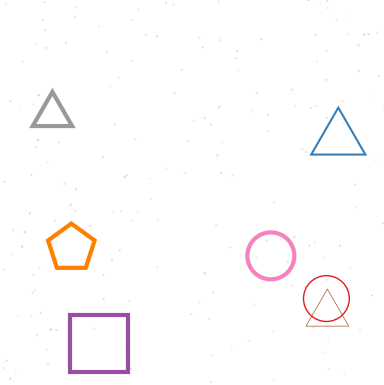[{"shape": "circle", "thickness": 1, "radius": 0.3, "center": [0.848, 0.225]}, {"shape": "triangle", "thickness": 1.5, "radius": 0.41, "center": [0.879, 0.639]}, {"shape": "square", "thickness": 3, "radius": 0.37, "center": [0.257, 0.107]}, {"shape": "pentagon", "thickness": 3, "radius": 0.32, "center": [0.185, 0.356]}, {"shape": "triangle", "thickness": 0.5, "radius": 0.32, "center": [0.85, 0.185]}, {"shape": "circle", "thickness": 3, "radius": 0.31, "center": [0.704, 0.335]}, {"shape": "triangle", "thickness": 3, "radius": 0.3, "center": [0.136, 0.702]}]